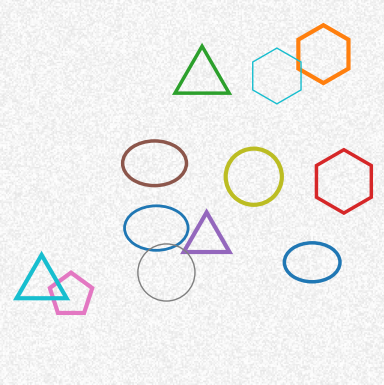[{"shape": "oval", "thickness": 2.5, "radius": 0.36, "center": [0.811, 0.319]}, {"shape": "oval", "thickness": 2, "radius": 0.41, "center": [0.406, 0.408]}, {"shape": "hexagon", "thickness": 3, "radius": 0.38, "center": [0.84, 0.859]}, {"shape": "triangle", "thickness": 2.5, "radius": 0.41, "center": [0.525, 0.799]}, {"shape": "hexagon", "thickness": 2.5, "radius": 0.41, "center": [0.893, 0.529]}, {"shape": "triangle", "thickness": 3, "radius": 0.34, "center": [0.537, 0.38]}, {"shape": "oval", "thickness": 2.5, "radius": 0.41, "center": [0.401, 0.576]}, {"shape": "pentagon", "thickness": 3, "radius": 0.29, "center": [0.184, 0.234]}, {"shape": "circle", "thickness": 1, "radius": 0.37, "center": [0.432, 0.292]}, {"shape": "circle", "thickness": 3, "radius": 0.36, "center": [0.659, 0.541]}, {"shape": "triangle", "thickness": 3, "radius": 0.38, "center": [0.108, 0.263]}, {"shape": "hexagon", "thickness": 1, "radius": 0.36, "center": [0.719, 0.803]}]